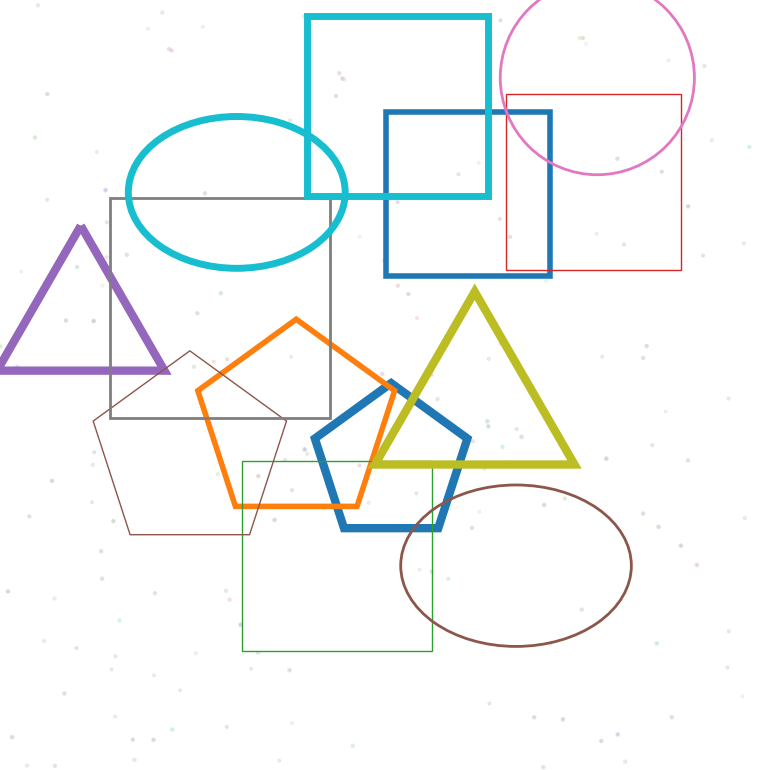[{"shape": "square", "thickness": 2, "radius": 0.53, "center": [0.608, 0.748]}, {"shape": "pentagon", "thickness": 3, "radius": 0.52, "center": [0.508, 0.398]}, {"shape": "pentagon", "thickness": 2, "radius": 0.67, "center": [0.385, 0.451]}, {"shape": "square", "thickness": 0.5, "radius": 0.62, "center": [0.437, 0.277]}, {"shape": "square", "thickness": 0.5, "radius": 0.57, "center": [0.77, 0.764]}, {"shape": "triangle", "thickness": 3, "radius": 0.63, "center": [0.105, 0.581]}, {"shape": "pentagon", "thickness": 0.5, "radius": 0.66, "center": [0.247, 0.412]}, {"shape": "oval", "thickness": 1, "radius": 0.75, "center": [0.67, 0.265]}, {"shape": "circle", "thickness": 1, "radius": 0.63, "center": [0.776, 0.899]}, {"shape": "square", "thickness": 1, "radius": 0.71, "center": [0.286, 0.6]}, {"shape": "triangle", "thickness": 3, "radius": 0.75, "center": [0.617, 0.472]}, {"shape": "square", "thickness": 2.5, "radius": 0.59, "center": [0.516, 0.862]}, {"shape": "oval", "thickness": 2.5, "radius": 0.7, "center": [0.307, 0.75]}]